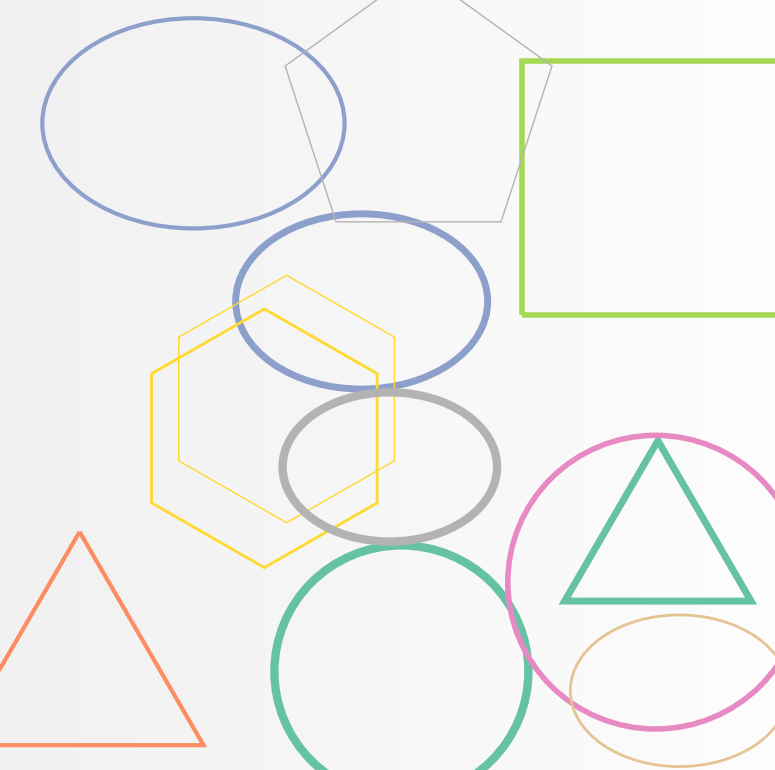[{"shape": "circle", "thickness": 3, "radius": 0.82, "center": [0.518, 0.128]}, {"shape": "triangle", "thickness": 2.5, "radius": 0.69, "center": [0.849, 0.289]}, {"shape": "triangle", "thickness": 1.5, "radius": 0.92, "center": [0.103, 0.125]}, {"shape": "oval", "thickness": 2.5, "radius": 0.81, "center": [0.467, 0.608]}, {"shape": "oval", "thickness": 1.5, "radius": 0.97, "center": [0.25, 0.84]}, {"shape": "circle", "thickness": 2, "radius": 0.95, "center": [0.846, 0.244]}, {"shape": "square", "thickness": 2, "radius": 0.83, "center": [0.839, 0.756]}, {"shape": "hexagon", "thickness": 0.5, "radius": 0.8, "center": [0.37, 0.482]}, {"shape": "hexagon", "thickness": 1, "radius": 0.84, "center": [0.341, 0.431]}, {"shape": "oval", "thickness": 1, "radius": 0.7, "center": [0.877, 0.103]}, {"shape": "oval", "thickness": 3, "radius": 0.69, "center": [0.503, 0.394]}, {"shape": "pentagon", "thickness": 0.5, "radius": 0.91, "center": [0.54, 0.858]}]